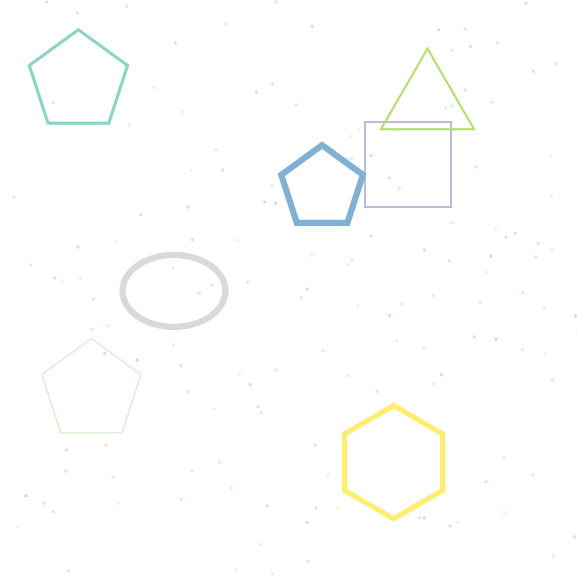[{"shape": "pentagon", "thickness": 1.5, "radius": 0.45, "center": [0.136, 0.858]}, {"shape": "square", "thickness": 1, "radius": 0.37, "center": [0.707, 0.714]}, {"shape": "pentagon", "thickness": 3, "radius": 0.37, "center": [0.558, 0.673]}, {"shape": "triangle", "thickness": 1, "radius": 0.47, "center": [0.74, 0.822]}, {"shape": "oval", "thickness": 3, "radius": 0.45, "center": [0.301, 0.495]}, {"shape": "pentagon", "thickness": 0.5, "radius": 0.45, "center": [0.158, 0.323]}, {"shape": "hexagon", "thickness": 2.5, "radius": 0.49, "center": [0.682, 0.199]}]